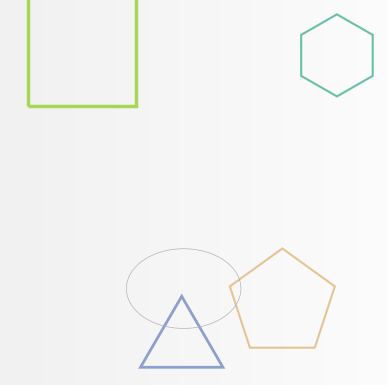[{"shape": "hexagon", "thickness": 1.5, "radius": 0.53, "center": [0.87, 0.856]}, {"shape": "triangle", "thickness": 2, "radius": 0.61, "center": [0.469, 0.107]}, {"shape": "square", "thickness": 2.5, "radius": 0.7, "center": [0.212, 0.864]}, {"shape": "pentagon", "thickness": 1.5, "radius": 0.71, "center": [0.729, 0.212]}, {"shape": "oval", "thickness": 0.5, "radius": 0.74, "center": [0.474, 0.25]}]